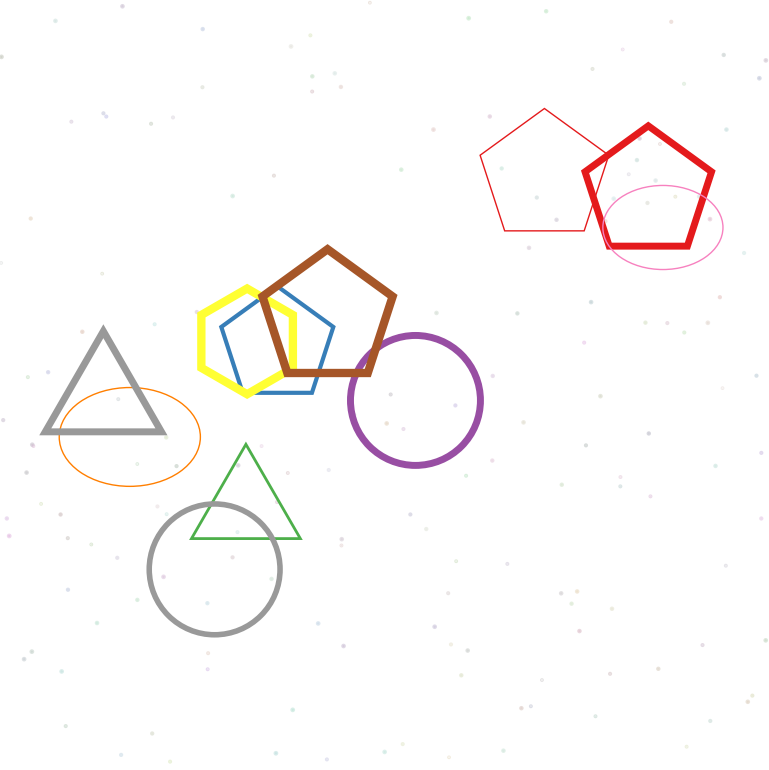[{"shape": "pentagon", "thickness": 2.5, "radius": 0.43, "center": [0.842, 0.75]}, {"shape": "pentagon", "thickness": 0.5, "radius": 0.44, "center": [0.707, 0.771]}, {"shape": "pentagon", "thickness": 1.5, "radius": 0.38, "center": [0.36, 0.552]}, {"shape": "triangle", "thickness": 1, "radius": 0.41, "center": [0.319, 0.341]}, {"shape": "circle", "thickness": 2.5, "radius": 0.42, "center": [0.54, 0.48]}, {"shape": "oval", "thickness": 0.5, "radius": 0.46, "center": [0.169, 0.433]}, {"shape": "hexagon", "thickness": 3, "radius": 0.34, "center": [0.321, 0.557]}, {"shape": "pentagon", "thickness": 3, "radius": 0.44, "center": [0.425, 0.587]}, {"shape": "oval", "thickness": 0.5, "radius": 0.39, "center": [0.861, 0.705]}, {"shape": "circle", "thickness": 2, "radius": 0.42, "center": [0.279, 0.261]}, {"shape": "triangle", "thickness": 2.5, "radius": 0.44, "center": [0.134, 0.483]}]